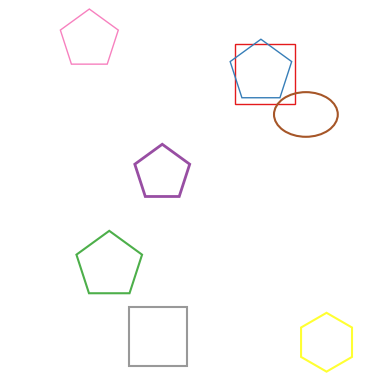[{"shape": "square", "thickness": 1, "radius": 0.39, "center": [0.688, 0.807]}, {"shape": "pentagon", "thickness": 1, "radius": 0.42, "center": [0.678, 0.814]}, {"shape": "pentagon", "thickness": 1.5, "radius": 0.45, "center": [0.284, 0.311]}, {"shape": "pentagon", "thickness": 2, "radius": 0.37, "center": [0.421, 0.55]}, {"shape": "hexagon", "thickness": 1.5, "radius": 0.38, "center": [0.848, 0.111]}, {"shape": "oval", "thickness": 1.5, "radius": 0.41, "center": [0.795, 0.703]}, {"shape": "pentagon", "thickness": 1, "radius": 0.4, "center": [0.232, 0.897]}, {"shape": "square", "thickness": 1.5, "radius": 0.38, "center": [0.411, 0.126]}]